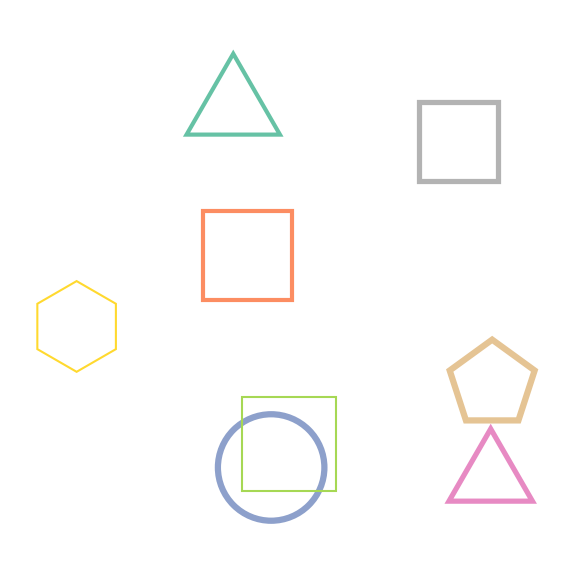[{"shape": "triangle", "thickness": 2, "radius": 0.47, "center": [0.404, 0.813]}, {"shape": "square", "thickness": 2, "radius": 0.39, "center": [0.428, 0.556]}, {"shape": "circle", "thickness": 3, "radius": 0.46, "center": [0.47, 0.19]}, {"shape": "triangle", "thickness": 2.5, "radius": 0.42, "center": [0.85, 0.173]}, {"shape": "square", "thickness": 1, "radius": 0.41, "center": [0.5, 0.231]}, {"shape": "hexagon", "thickness": 1, "radius": 0.39, "center": [0.133, 0.434]}, {"shape": "pentagon", "thickness": 3, "radius": 0.39, "center": [0.852, 0.334]}, {"shape": "square", "thickness": 2.5, "radius": 0.34, "center": [0.794, 0.754]}]